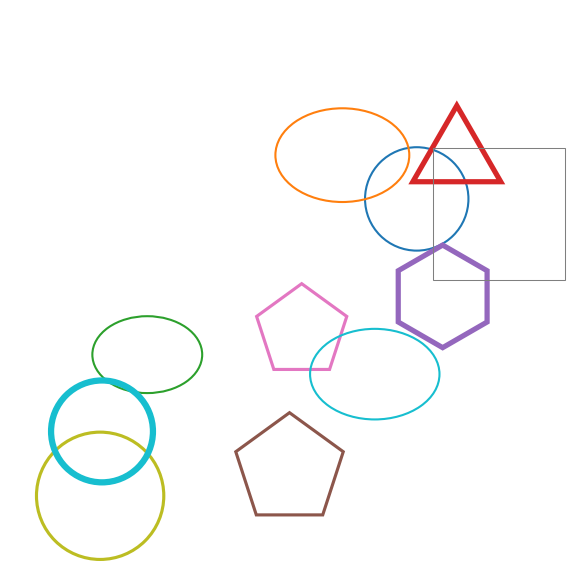[{"shape": "circle", "thickness": 1, "radius": 0.45, "center": [0.722, 0.655]}, {"shape": "oval", "thickness": 1, "radius": 0.58, "center": [0.593, 0.73]}, {"shape": "oval", "thickness": 1, "radius": 0.48, "center": [0.255, 0.385]}, {"shape": "triangle", "thickness": 2.5, "radius": 0.44, "center": [0.791, 0.728]}, {"shape": "hexagon", "thickness": 2.5, "radius": 0.44, "center": [0.767, 0.486]}, {"shape": "pentagon", "thickness": 1.5, "radius": 0.49, "center": [0.501, 0.187]}, {"shape": "pentagon", "thickness": 1.5, "radius": 0.41, "center": [0.522, 0.426]}, {"shape": "square", "thickness": 0.5, "radius": 0.57, "center": [0.864, 0.628]}, {"shape": "circle", "thickness": 1.5, "radius": 0.55, "center": [0.173, 0.141]}, {"shape": "circle", "thickness": 3, "radius": 0.44, "center": [0.177, 0.252]}, {"shape": "oval", "thickness": 1, "radius": 0.56, "center": [0.649, 0.351]}]